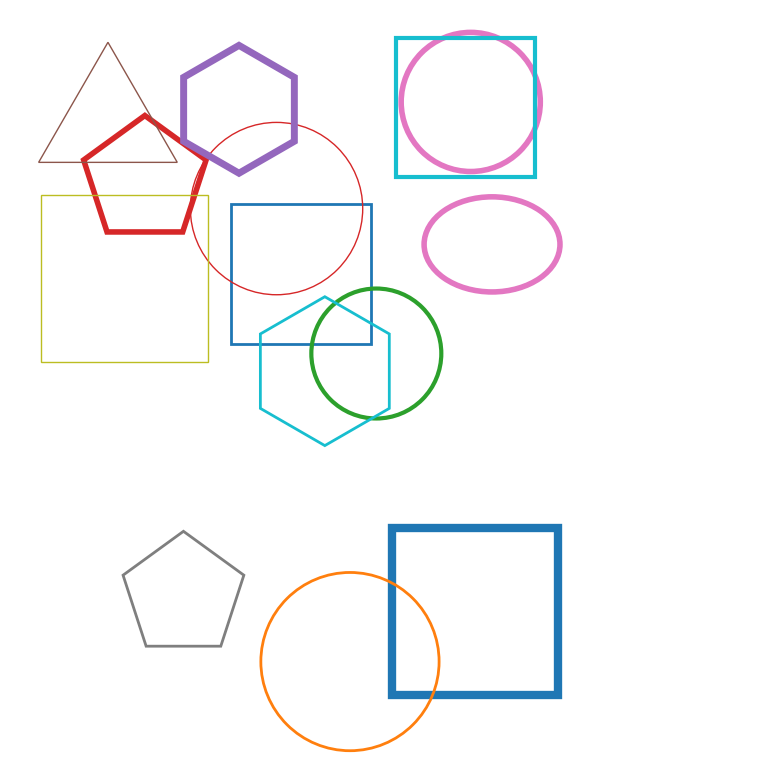[{"shape": "square", "thickness": 1, "radius": 0.45, "center": [0.391, 0.644]}, {"shape": "square", "thickness": 3, "radius": 0.54, "center": [0.617, 0.205]}, {"shape": "circle", "thickness": 1, "radius": 0.58, "center": [0.455, 0.141]}, {"shape": "circle", "thickness": 1.5, "radius": 0.42, "center": [0.489, 0.541]}, {"shape": "circle", "thickness": 0.5, "radius": 0.56, "center": [0.359, 0.729]}, {"shape": "pentagon", "thickness": 2, "radius": 0.42, "center": [0.188, 0.766]}, {"shape": "hexagon", "thickness": 2.5, "radius": 0.42, "center": [0.31, 0.858]}, {"shape": "triangle", "thickness": 0.5, "radius": 0.52, "center": [0.14, 0.841]}, {"shape": "circle", "thickness": 2, "radius": 0.45, "center": [0.611, 0.868]}, {"shape": "oval", "thickness": 2, "radius": 0.44, "center": [0.639, 0.683]}, {"shape": "pentagon", "thickness": 1, "radius": 0.41, "center": [0.238, 0.228]}, {"shape": "square", "thickness": 0.5, "radius": 0.54, "center": [0.162, 0.638]}, {"shape": "hexagon", "thickness": 1, "radius": 0.48, "center": [0.422, 0.518]}, {"shape": "square", "thickness": 1.5, "radius": 0.45, "center": [0.604, 0.86]}]